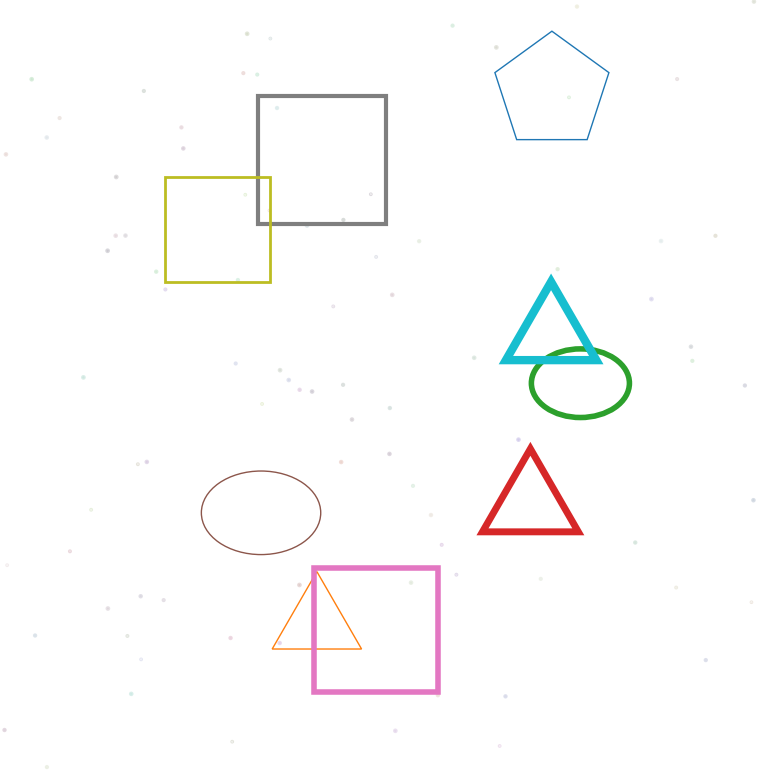[{"shape": "pentagon", "thickness": 0.5, "radius": 0.39, "center": [0.717, 0.882]}, {"shape": "triangle", "thickness": 0.5, "radius": 0.34, "center": [0.412, 0.191]}, {"shape": "oval", "thickness": 2, "radius": 0.32, "center": [0.754, 0.502]}, {"shape": "triangle", "thickness": 2.5, "radius": 0.36, "center": [0.689, 0.345]}, {"shape": "oval", "thickness": 0.5, "radius": 0.39, "center": [0.339, 0.334]}, {"shape": "square", "thickness": 2, "radius": 0.4, "center": [0.488, 0.181]}, {"shape": "square", "thickness": 1.5, "radius": 0.41, "center": [0.418, 0.792]}, {"shape": "square", "thickness": 1, "radius": 0.34, "center": [0.282, 0.702]}, {"shape": "triangle", "thickness": 3, "radius": 0.34, "center": [0.716, 0.566]}]